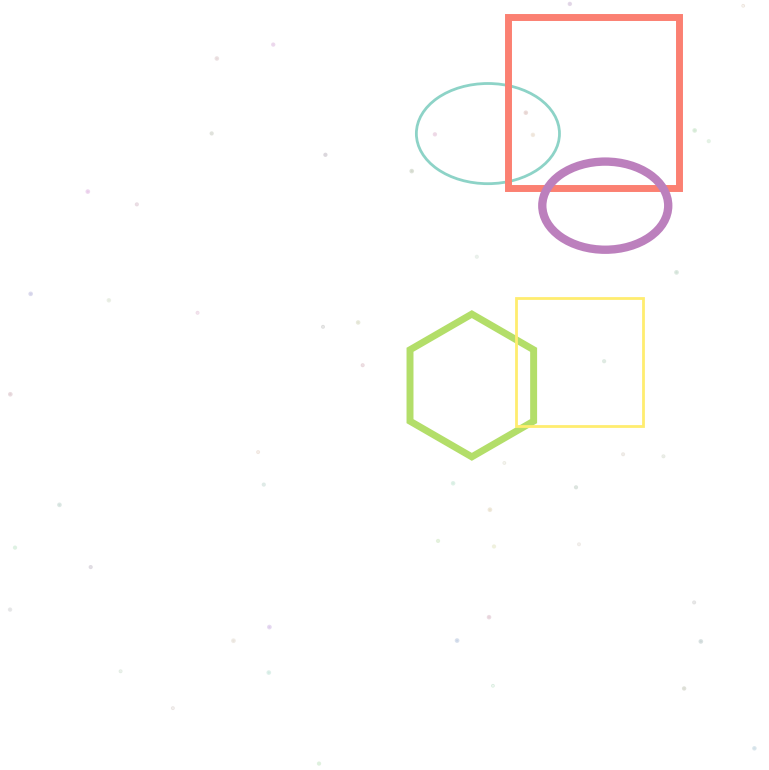[{"shape": "oval", "thickness": 1, "radius": 0.46, "center": [0.634, 0.827]}, {"shape": "square", "thickness": 2.5, "radius": 0.56, "center": [0.771, 0.867]}, {"shape": "hexagon", "thickness": 2.5, "radius": 0.46, "center": [0.613, 0.499]}, {"shape": "oval", "thickness": 3, "radius": 0.41, "center": [0.786, 0.733]}, {"shape": "square", "thickness": 1, "radius": 0.42, "center": [0.753, 0.53]}]